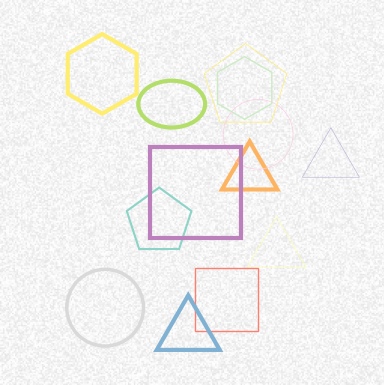[{"shape": "pentagon", "thickness": 1.5, "radius": 0.44, "center": [0.413, 0.425]}, {"shape": "triangle", "thickness": 0.5, "radius": 0.44, "center": [0.719, 0.35]}, {"shape": "triangle", "thickness": 0.5, "radius": 0.43, "center": [0.859, 0.582]}, {"shape": "square", "thickness": 1, "radius": 0.41, "center": [0.588, 0.222]}, {"shape": "triangle", "thickness": 3, "radius": 0.47, "center": [0.489, 0.138]}, {"shape": "triangle", "thickness": 3, "radius": 0.42, "center": [0.648, 0.549]}, {"shape": "oval", "thickness": 3, "radius": 0.43, "center": [0.446, 0.73]}, {"shape": "circle", "thickness": 0.5, "radius": 0.45, "center": [0.671, 0.651]}, {"shape": "circle", "thickness": 2.5, "radius": 0.5, "center": [0.273, 0.201]}, {"shape": "square", "thickness": 3, "radius": 0.59, "center": [0.508, 0.499]}, {"shape": "hexagon", "thickness": 1, "radius": 0.41, "center": [0.636, 0.772]}, {"shape": "hexagon", "thickness": 3, "radius": 0.52, "center": [0.265, 0.808]}, {"shape": "pentagon", "thickness": 0.5, "radius": 0.56, "center": [0.638, 0.774]}]